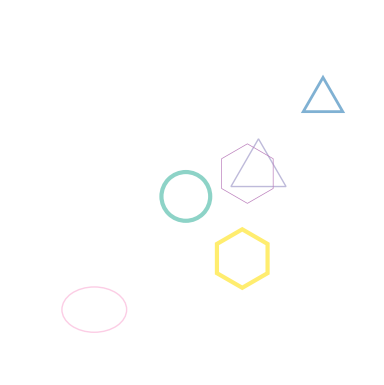[{"shape": "circle", "thickness": 3, "radius": 0.32, "center": [0.483, 0.49]}, {"shape": "triangle", "thickness": 1, "radius": 0.41, "center": [0.671, 0.557]}, {"shape": "triangle", "thickness": 2, "radius": 0.3, "center": [0.839, 0.74]}, {"shape": "oval", "thickness": 1, "radius": 0.42, "center": [0.245, 0.196]}, {"shape": "hexagon", "thickness": 0.5, "radius": 0.39, "center": [0.643, 0.549]}, {"shape": "hexagon", "thickness": 3, "radius": 0.38, "center": [0.629, 0.328]}]